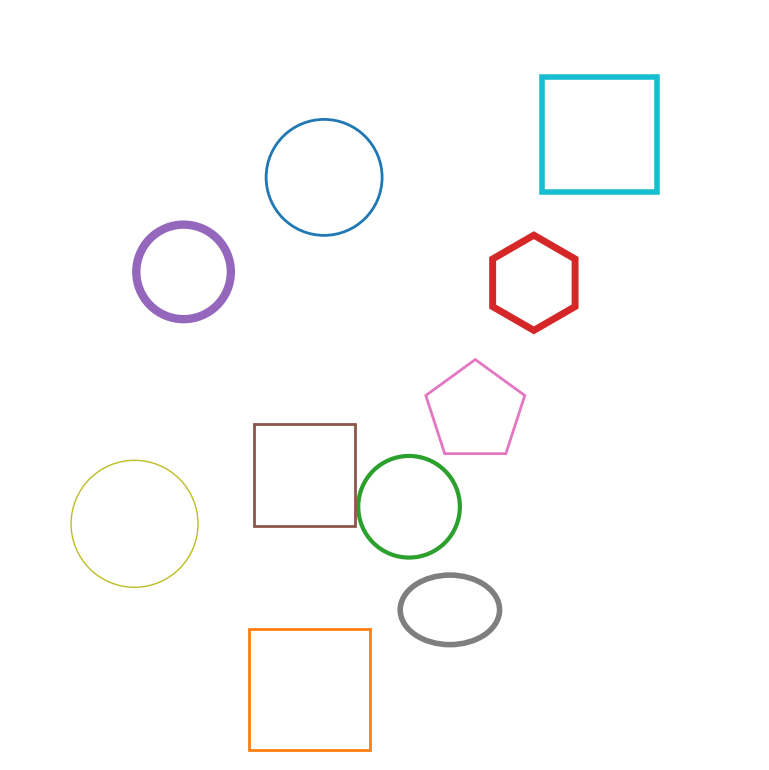[{"shape": "circle", "thickness": 1, "radius": 0.38, "center": [0.421, 0.77]}, {"shape": "square", "thickness": 1, "radius": 0.39, "center": [0.402, 0.104]}, {"shape": "circle", "thickness": 1.5, "radius": 0.33, "center": [0.531, 0.342]}, {"shape": "hexagon", "thickness": 2.5, "radius": 0.31, "center": [0.693, 0.633]}, {"shape": "circle", "thickness": 3, "radius": 0.31, "center": [0.238, 0.647]}, {"shape": "square", "thickness": 1, "radius": 0.33, "center": [0.396, 0.383]}, {"shape": "pentagon", "thickness": 1, "radius": 0.34, "center": [0.617, 0.466]}, {"shape": "oval", "thickness": 2, "radius": 0.32, "center": [0.584, 0.208]}, {"shape": "circle", "thickness": 0.5, "radius": 0.41, "center": [0.175, 0.32]}, {"shape": "square", "thickness": 2, "radius": 0.37, "center": [0.778, 0.825]}]